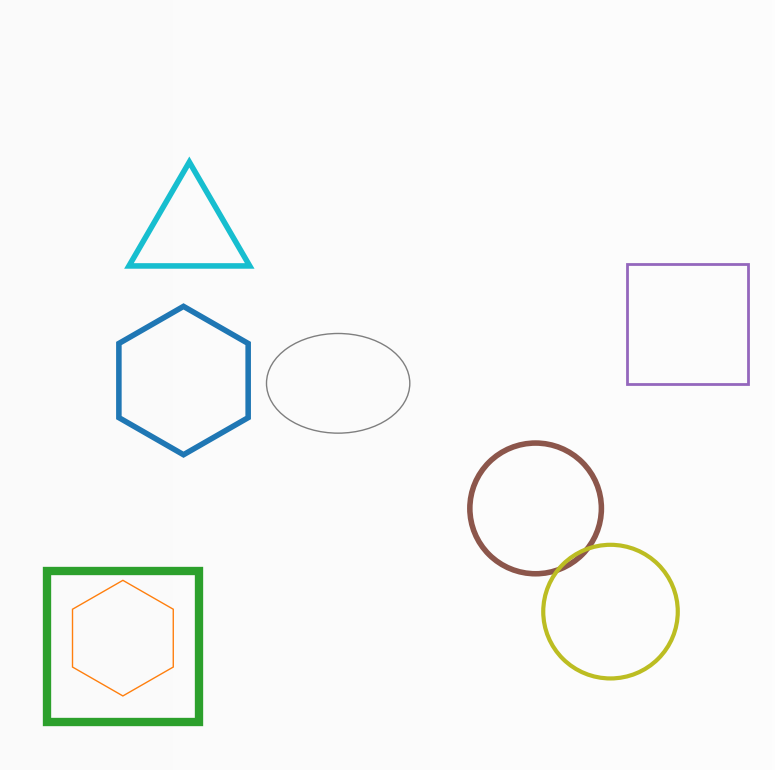[{"shape": "hexagon", "thickness": 2, "radius": 0.48, "center": [0.237, 0.506]}, {"shape": "hexagon", "thickness": 0.5, "radius": 0.38, "center": [0.159, 0.171]}, {"shape": "square", "thickness": 3, "radius": 0.49, "center": [0.159, 0.161]}, {"shape": "square", "thickness": 1, "radius": 0.39, "center": [0.887, 0.579]}, {"shape": "circle", "thickness": 2, "radius": 0.42, "center": [0.691, 0.34]}, {"shape": "oval", "thickness": 0.5, "radius": 0.46, "center": [0.436, 0.502]}, {"shape": "circle", "thickness": 1.5, "radius": 0.43, "center": [0.788, 0.206]}, {"shape": "triangle", "thickness": 2, "radius": 0.45, "center": [0.244, 0.7]}]